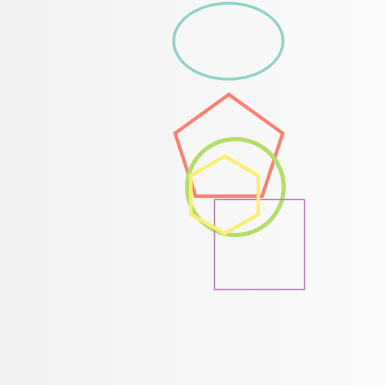[{"shape": "oval", "thickness": 2, "radius": 0.7, "center": [0.589, 0.893]}, {"shape": "pentagon", "thickness": 2.5, "radius": 0.73, "center": [0.591, 0.609]}, {"shape": "circle", "thickness": 3, "radius": 0.62, "center": [0.608, 0.514]}, {"shape": "square", "thickness": 1, "radius": 0.58, "center": [0.668, 0.366]}, {"shape": "hexagon", "thickness": 2.5, "radius": 0.5, "center": [0.58, 0.494]}]